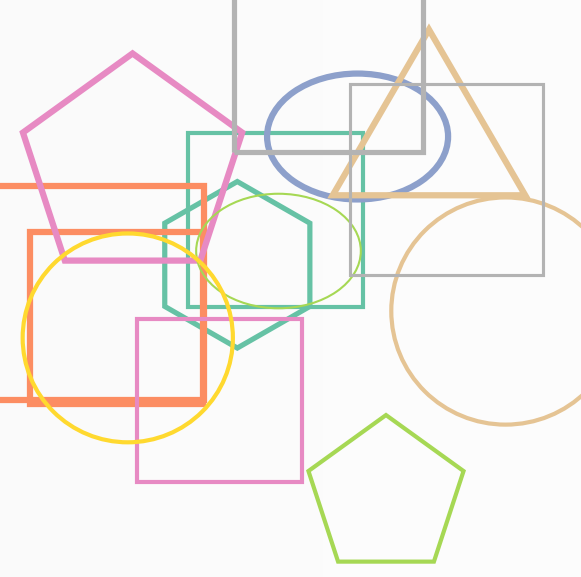[{"shape": "square", "thickness": 2, "radius": 0.75, "center": [0.475, 0.618]}, {"shape": "hexagon", "thickness": 2.5, "radius": 0.72, "center": [0.408, 0.541]}, {"shape": "square", "thickness": 3, "radius": 0.93, "center": [0.166, 0.493]}, {"shape": "square", "thickness": 3, "radius": 0.75, "center": [0.2, 0.449]}, {"shape": "oval", "thickness": 3, "radius": 0.78, "center": [0.615, 0.763]}, {"shape": "pentagon", "thickness": 3, "radius": 0.99, "center": [0.228, 0.708]}, {"shape": "square", "thickness": 2, "radius": 0.71, "center": [0.378, 0.305]}, {"shape": "pentagon", "thickness": 2, "radius": 0.7, "center": [0.664, 0.14]}, {"shape": "oval", "thickness": 1, "radius": 0.71, "center": [0.479, 0.564]}, {"shape": "circle", "thickness": 2, "radius": 0.9, "center": [0.22, 0.414]}, {"shape": "triangle", "thickness": 3, "radius": 0.96, "center": [0.738, 0.757]}, {"shape": "circle", "thickness": 2, "radius": 0.98, "center": [0.87, 0.461]}, {"shape": "square", "thickness": 2.5, "radius": 0.81, "center": [0.565, 0.899]}, {"shape": "square", "thickness": 1.5, "radius": 0.83, "center": [0.768, 0.687]}]